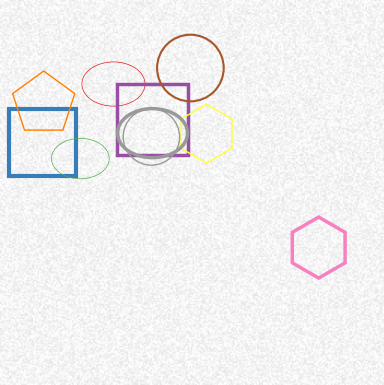[{"shape": "oval", "thickness": 0.5, "radius": 0.41, "center": [0.295, 0.782]}, {"shape": "square", "thickness": 3, "radius": 0.43, "center": [0.109, 0.63]}, {"shape": "oval", "thickness": 0.5, "radius": 0.38, "center": [0.209, 0.588]}, {"shape": "square", "thickness": 2.5, "radius": 0.47, "center": [0.396, 0.69]}, {"shape": "pentagon", "thickness": 1, "radius": 0.42, "center": [0.114, 0.731]}, {"shape": "hexagon", "thickness": 1, "radius": 0.38, "center": [0.536, 0.653]}, {"shape": "circle", "thickness": 1.5, "radius": 0.43, "center": [0.495, 0.823]}, {"shape": "hexagon", "thickness": 2.5, "radius": 0.4, "center": [0.828, 0.357]}, {"shape": "circle", "thickness": 1, "radius": 0.37, "center": [0.393, 0.644]}, {"shape": "oval", "thickness": 2.5, "radius": 0.45, "center": [0.396, 0.654]}]